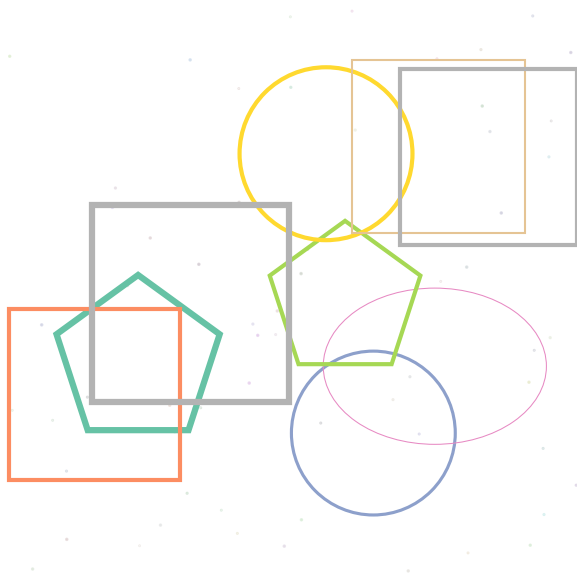[{"shape": "pentagon", "thickness": 3, "radius": 0.74, "center": [0.239, 0.374]}, {"shape": "square", "thickness": 2, "radius": 0.74, "center": [0.164, 0.316]}, {"shape": "circle", "thickness": 1.5, "radius": 0.71, "center": [0.646, 0.249]}, {"shape": "oval", "thickness": 0.5, "radius": 0.97, "center": [0.753, 0.365]}, {"shape": "pentagon", "thickness": 2, "radius": 0.69, "center": [0.598, 0.48]}, {"shape": "circle", "thickness": 2, "radius": 0.75, "center": [0.565, 0.733]}, {"shape": "square", "thickness": 1, "radius": 0.75, "center": [0.759, 0.745]}, {"shape": "square", "thickness": 2, "radius": 0.76, "center": [0.846, 0.727]}, {"shape": "square", "thickness": 3, "radius": 0.85, "center": [0.329, 0.474]}]